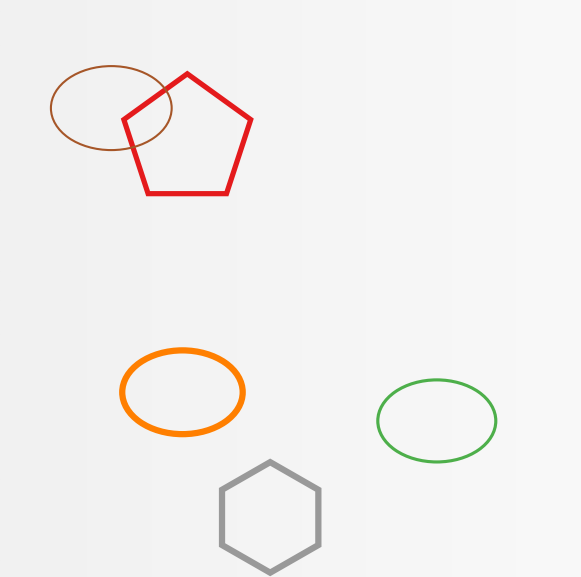[{"shape": "pentagon", "thickness": 2.5, "radius": 0.57, "center": [0.322, 0.757]}, {"shape": "oval", "thickness": 1.5, "radius": 0.51, "center": [0.751, 0.27]}, {"shape": "oval", "thickness": 3, "radius": 0.52, "center": [0.314, 0.32]}, {"shape": "oval", "thickness": 1, "radius": 0.52, "center": [0.191, 0.812]}, {"shape": "hexagon", "thickness": 3, "radius": 0.48, "center": [0.465, 0.103]}]